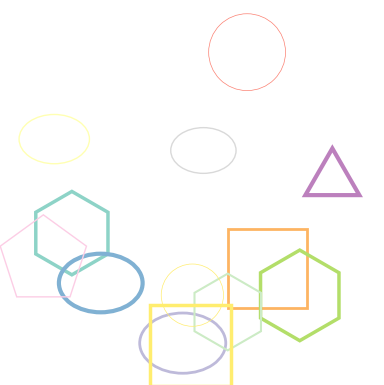[{"shape": "hexagon", "thickness": 2.5, "radius": 0.54, "center": [0.187, 0.394]}, {"shape": "oval", "thickness": 1, "radius": 0.46, "center": [0.141, 0.639]}, {"shape": "oval", "thickness": 2, "radius": 0.56, "center": [0.475, 0.109]}, {"shape": "circle", "thickness": 0.5, "radius": 0.5, "center": [0.642, 0.864]}, {"shape": "oval", "thickness": 3, "radius": 0.54, "center": [0.262, 0.265]}, {"shape": "square", "thickness": 2, "radius": 0.51, "center": [0.695, 0.302]}, {"shape": "hexagon", "thickness": 2.5, "radius": 0.59, "center": [0.779, 0.233]}, {"shape": "pentagon", "thickness": 1, "radius": 0.59, "center": [0.113, 0.324]}, {"shape": "oval", "thickness": 1, "radius": 0.42, "center": [0.528, 0.609]}, {"shape": "triangle", "thickness": 3, "radius": 0.4, "center": [0.863, 0.534]}, {"shape": "hexagon", "thickness": 1.5, "radius": 0.5, "center": [0.592, 0.19]}, {"shape": "square", "thickness": 2.5, "radius": 0.52, "center": [0.495, 0.104]}, {"shape": "circle", "thickness": 0.5, "radius": 0.4, "center": [0.5, 0.233]}]